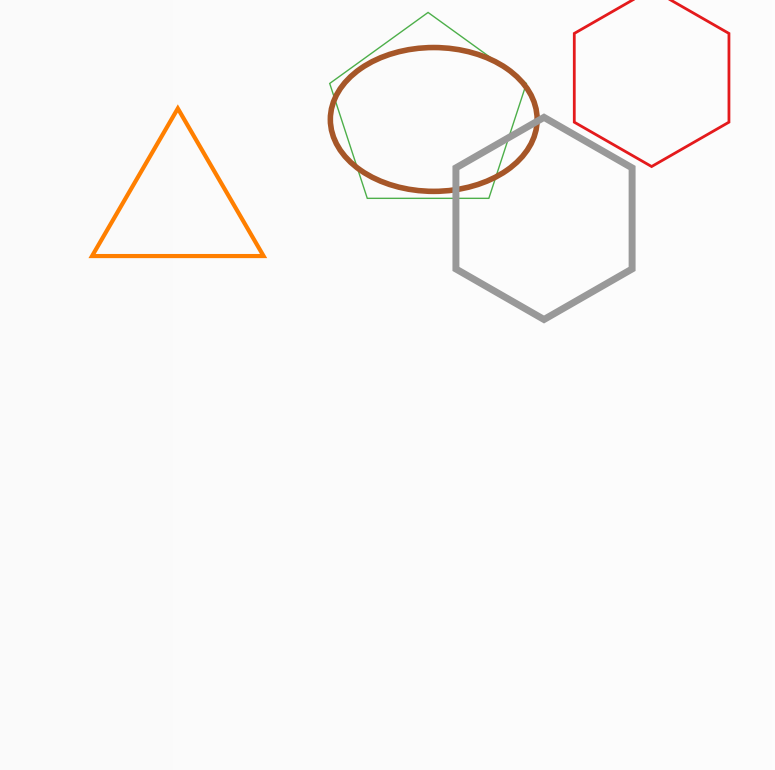[{"shape": "hexagon", "thickness": 1, "radius": 0.58, "center": [0.841, 0.899]}, {"shape": "pentagon", "thickness": 0.5, "radius": 0.67, "center": [0.552, 0.85]}, {"shape": "triangle", "thickness": 1.5, "radius": 0.64, "center": [0.229, 0.731]}, {"shape": "oval", "thickness": 2, "radius": 0.67, "center": [0.56, 0.845]}, {"shape": "hexagon", "thickness": 2.5, "radius": 0.66, "center": [0.702, 0.716]}]